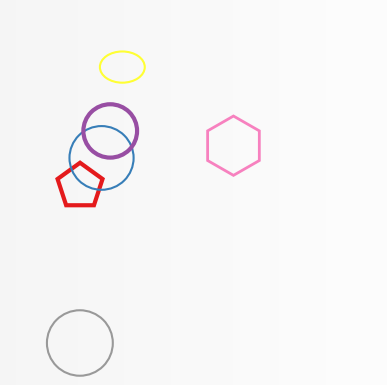[{"shape": "pentagon", "thickness": 3, "radius": 0.31, "center": [0.207, 0.516]}, {"shape": "circle", "thickness": 1.5, "radius": 0.41, "center": [0.262, 0.59]}, {"shape": "circle", "thickness": 3, "radius": 0.35, "center": [0.284, 0.66]}, {"shape": "oval", "thickness": 1.5, "radius": 0.29, "center": [0.316, 0.826]}, {"shape": "hexagon", "thickness": 2, "radius": 0.39, "center": [0.603, 0.622]}, {"shape": "circle", "thickness": 1.5, "radius": 0.43, "center": [0.206, 0.109]}]